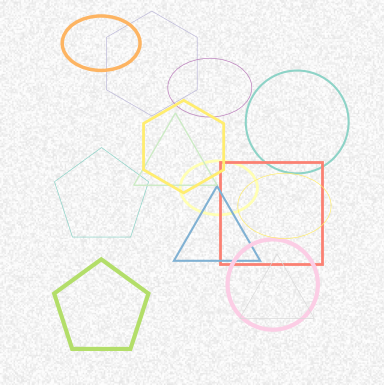[{"shape": "pentagon", "thickness": 0.5, "radius": 0.64, "center": [0.264, 0.488]}, {"shape": "circle", "thickness": 1.5, "radius": 0.67, "center": [0.772, 0.683]}, {"shape": "oval", "thickness": 2, "radius": 0.5, "center": [0.568, 0.512]}, {"shape": "hexagon", "thickness": 0.5, "radius": 0.68, "center": [0.394, 0.835]}, {"shape": "square", "thickness": 2, "radius": 0.67, "center": [0.704, 0.447]}, {"shape": "triangle", "thickness": 1.5, "radius": 0.65, "center": [0.564, 0.387]}, {"shape": "oval", "thickness": 2.5, "radius": 0.51, "center": [0.263, 0.888]}, {"shape": "pentagon", "thickness": 3, "radius": 0.64, "center": [0.263, 0.198]}, {"shape": "circle", "thickness": 3, "radius": 0.59, "center": [0.708, 0.261]}, {"shape": "triangle", "thickness": 0.5, "radius": 0.56, "center": [0.72, 0.229]}, {"shape": "oval", "thickness": 0.5, "radius": 0.55, "center": [0.545, 0.772]}, {"shape": "triangle", "thickness": 1, "radius": 0.63, "center": [0.456, 0.581]}, {"shape": "oval", "thickness": 0.5, "radius": 0.61, "center": [0.739, 0.465]}, {"shape": "hexagon", "thickness": 2, "radius": 0.6, "center": [0.477, 0.619]}]